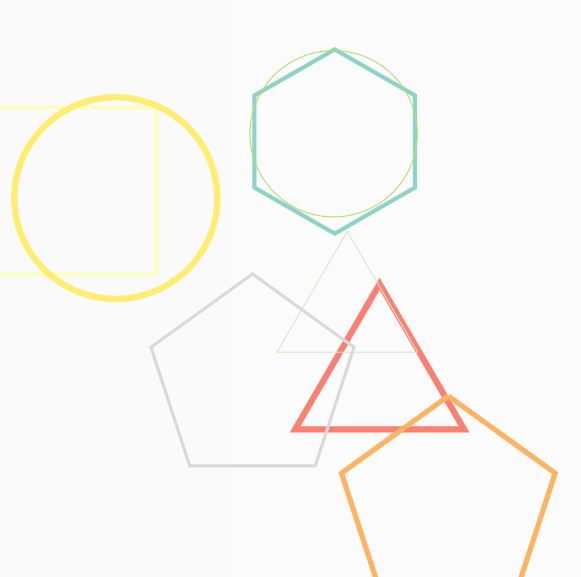[{"shape": "hexagon", "thickness": 2, "radius": 0.8, "center": [0.576, 0.754]}, {"shape": "square", "thickness": 1.5, "radius": 0.72, "center": [0.124, 0.669]}, {"shape": "triangle", "thickness": 3, "radius": 0.84, "center": [0.653, 0.34]}, {"shape": "pentagon", "thickness": 2.5, "radius": 0.97, "center": [0.771, 0.12]}, {"shape": "circle", "thickness": 0.5, "radius": 0.72, "center": [0.574, 0.768]}, {"shape": "pentagon", "thickness": 1.5, "radius": 0.92, "center": [0.434, 0.341]}, {"shape": "triangle", "thickness": 0.5, "radius": 0.7, "center": [0.598, 0.459]}, {"shape": "circle", "thickness": 3, "radius": 0.87, "center": [0.199, 0.656]}]